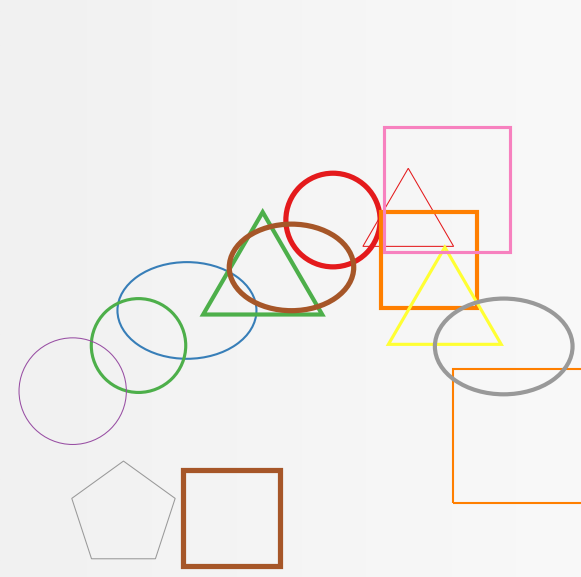[{"shape": "triangle", "thickness": 0.5, "radius": 0.45, "center": [0.702, 0.618]}, {"shape": "circle", "thickness": 2.5, "radius": 0.41, "center": [0.573, 0.618]}, {"shape": "oval", "thickness": 1, "radius": 0.6, "center": [0.322, 0.462]}, {"shape": "circle", "thickness": 1.5, "radius": 0.41, "center": [0.238, 0.401]}, {"shape": "triangle", "thickness": 2, "radius": 0.59, "center": [0.452, 0.514]}, {"shape": "circle", "thickness": 0.5, "radius": 0.46, "center": [0.125, 0.322]}, {"shape": "square", "thickness": 2, "radius": 0.42, "center": [0.738, 0.549]}, {"shape": "square", "thickness": 1, "radius": 0.58, "center": [0.895, 0.244]}, {"shape": "triangle", "thickness": 1.5, "radius": 0.56, "center": [0.765, 0.459]}, {"shape": "square", "thickness": 2.5, "radius": 0.42, "center": [0.398, 0.102]}, {"shape": "oval", "thickness": 2.5, "radius": 0.54, "center": [0.501, 0.536]}, {"shape": "square", "thickness": 1.5, "radius": 0.54, "center": [0.769, 0.671]}, {"shape": "oval", "thickness": 2, "radius": 0.59, "center": [0.867, 0.399]}, {"shape": "pentagon", "thickness": 0.5, "radius": 0.47, "center": [0.212, 0.107]}]